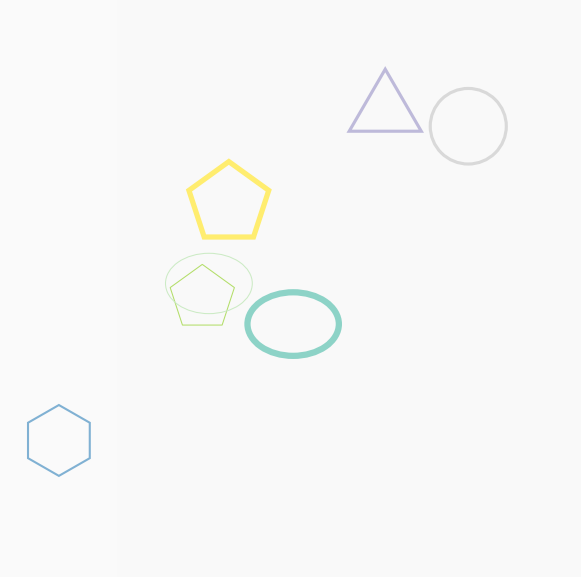[{"shape": "oval", "thickness": 3, "radius": 0.39, "center": [0.504, 0.438]}, {"shape": "triangle", "thickness": 1.5, "radius": 0.36, "center": [0.663, 0.808]}, {"shape": "hexagon", "thickness": 1, "radius": 0.31, "center": [0.101, 0.236]}, {"shape": "pentagon", "thickness": 0.5, "radius": 0.29, "center": [0.348, 0.483]}, {"shape": "circle", "thickness": 1.5, "radius": 0.33, "center": [0.806, 0.781]}, {"shape": "oval", "thickness": 0.5, "radius": 0.37, "center": [0.359, 0.508]}, {"shape": "pentagon", "thickness": 2.5, "radius": 0.36, "center": [0.394, 0.647]}]